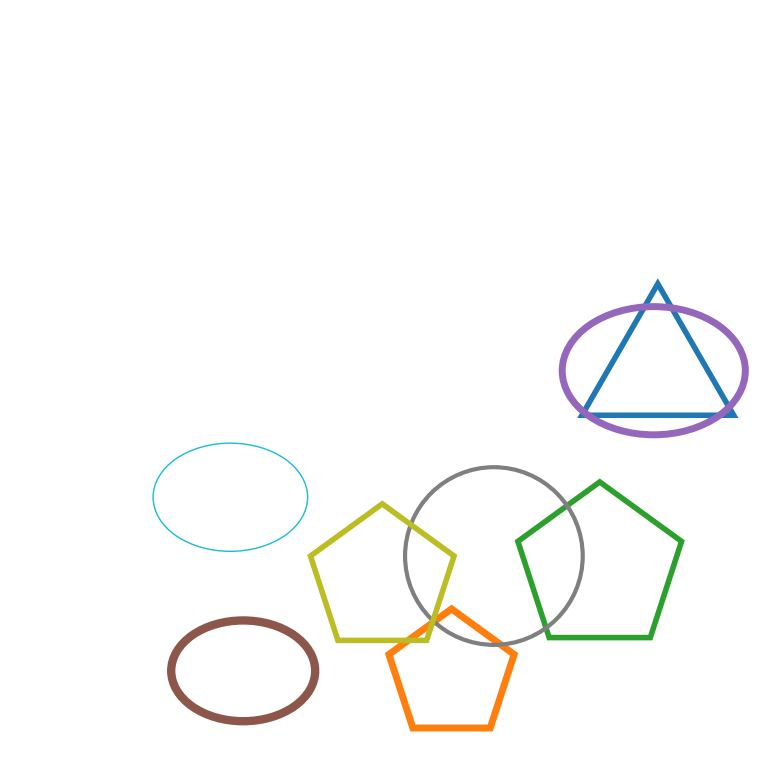[{"shape": "triangle", "thickness": 2, "radius": 0.57, "center": [0.854, 0.518]}, {"shape": "pentagon", "thickness": 2.5, "radius": 0.43, "center": [0.586, 0.124]}, {"shape": "pentagon", "thickness": 2, "radius": 0.56, "center": [0.779, 0.262]}, {"shape": "oval", "thickness": 2.5, "radius": 0.59, "center": [0.849, 0.519]}, {"shape": "oval", "thickness": 3, "radius": 0.47, "center": [0.316, 0.129]}, {"shape": "circle", "thickness": 1.5, "radius": 0.58, "center": [0.641, 0.278]}, {"shape": "pentagon", "thickness": 2, "radius": 0.49, "center": [0.496, 0.248]}, {"shape": "oval", "thickness": 0.5, "radius": 0.5, "center": [0.299, 0.354]}]